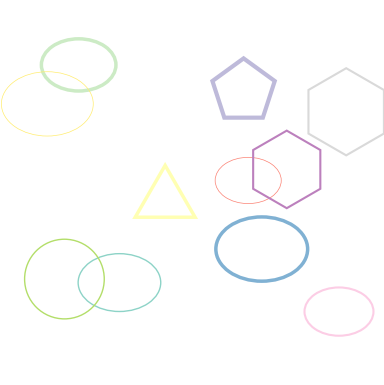[{"shape": "oval", "thickness": 1, "radius": 0.54, "center": [0.31, 0.266]}, {"shape": "triangle", "thickness": 2.5, "radius": 0.45, "center": [0.429, 0.481]}, {"shape": "pentagon", "thickness": 3, "radius": 0.43, "center": [0.633, 0.763]}, {"shape": "oval", "thickness": 0.5, "radius": 0.43, "center": [0.645, 0.531]}, {"shape": "oval", "thickness": 2.5, "radius": 0.6, "center": [0.68, 0.353]}, {"shape": "circle", "thickness": 1, "radius": 0.52, "center": [0.167, 0.275]}, {"shape": "oval", "thickness": 1.5, "radius": 0.45, "center": [0.88, 0.191]}, {"shape": "hexagon", "thickness": 1.5, "radius": 0.57, "center": [0.899, 0.71]}, {"shape": "hexagon", "thickness": 1.5, "radius": 0.5, "center": [0.745, 0.56]}, {"shape": "oval", "thickness": 2.5, "radius": 0.48, "center": [0.204, 0.831]}, {"shape": "oval", "thickness": 0.5, "radius": 0.6, "center": [0.123, 0.73]}]